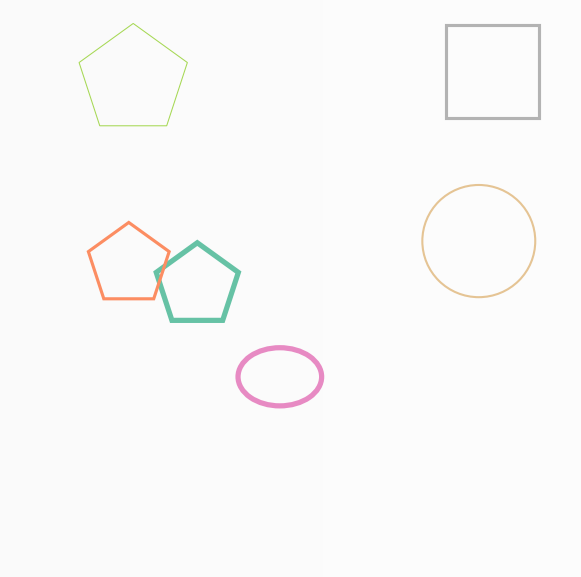[{"shape": "pentagon", "thickness": 2.5, "radius": 0.37, "center": [0.339, 0.504]}, {"shape": "pentagon", "thickness": 1.5, "radius": 0.37, "center": [0.222, 0.541]}, {"shape": "oval", "thickness": 2.5, "radius": 0.36, "center": [0.481, 0.347]}, {"shape": "pentagon", "thickness": 0.5, "radius": 0.49, "center": [0.229, 0.861]}, {"shape": "circle", "thickness": 1, "radius": 0.49, "center": [0.824, 0.582]}, {"shape": "square", "thickness": 1.5, "radius": 0.4, "center": [0.847, 0.875]}]